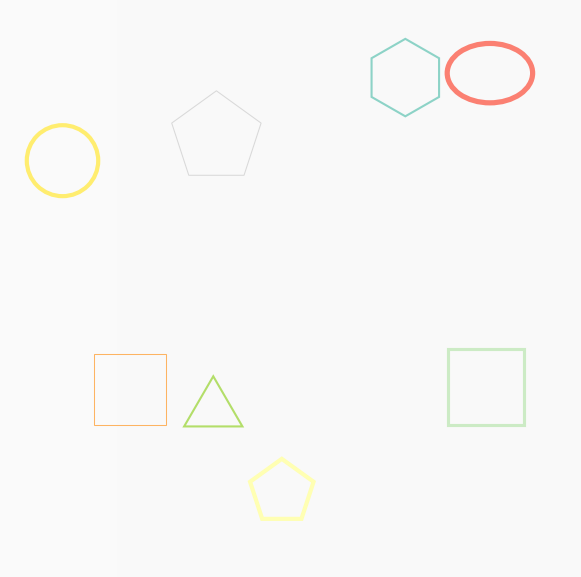[{"shape": "hexagon", "thickness": 1, "radius": 0.34, "center": [0.697, 0.865]}, {"shape": "pentagon", "thickness": 2, "radius": 0.29, "center": [0.485, 0.147]}, {"shape": "oval", "thickness": 2.5, "radius": 0.37, "center": [0.843, 0.873]}, {"shape": "square", "thickness": 0.5, "radius": 0.31, "center": [0.223, 0.324]}, {"shape": "triangle", "thickness": 1, "radius": 0.29, "center": [0.367, 0.29]}, {"shape": "pentagon", "thickness": 0.5, "radius": 0.4, "center": [0.372, 0.761]}, {"shape": "square", "thickness": 1.5, "radius": 0.33, "center": [0.836, 0.329]}, {"shape": "circle", "thickness": 2, "radius": 0.31, "center": [0.108, 0.721]}]